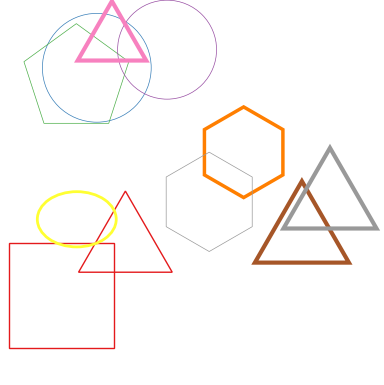[{"shape": "square", "thickness": 1, "radius": 0.68, "center": [0.159, 0.232]}, {"shape": "triangle", "thickness": 1, "radius": 0.7, "center": [0.326, 0.363]}, {"shape": "circle", "thickness": 0.5, "radius": 0.71, "center": [0.251, 0.824]}, {"shape": "pentagon", "thickness": 0.5, "radius": 0.72, "center": [0.198, 0.795]}, {"shape": "circle", "thickness": 0.5, "radius": 0.64, "center": [0.434, 0.871]}, {"shape": "hexagon", "thickness": 2.5, "radius": 0.59, "center": [0.633, 0.605]}, {"shape": "oval", "thickness": 2, "radius": 0.51, "center": [0.199, 0.43]}, {"shape": "triangle", "thickness": 3, "radius": 0.7, "center": [0.784, 0.388]}, {"shape": "triangle", "thickness": 3, "radius": 0.51, "center": [0.291, 0.894]}, {"shape": "hexagon", "thickness": 0.5, "radius": 0.65, "center": [0.543, 0.476]}, {"shape": "triangle", "thickness": 3, "radius": 0.7, "center": [0.857, 0.476]}]